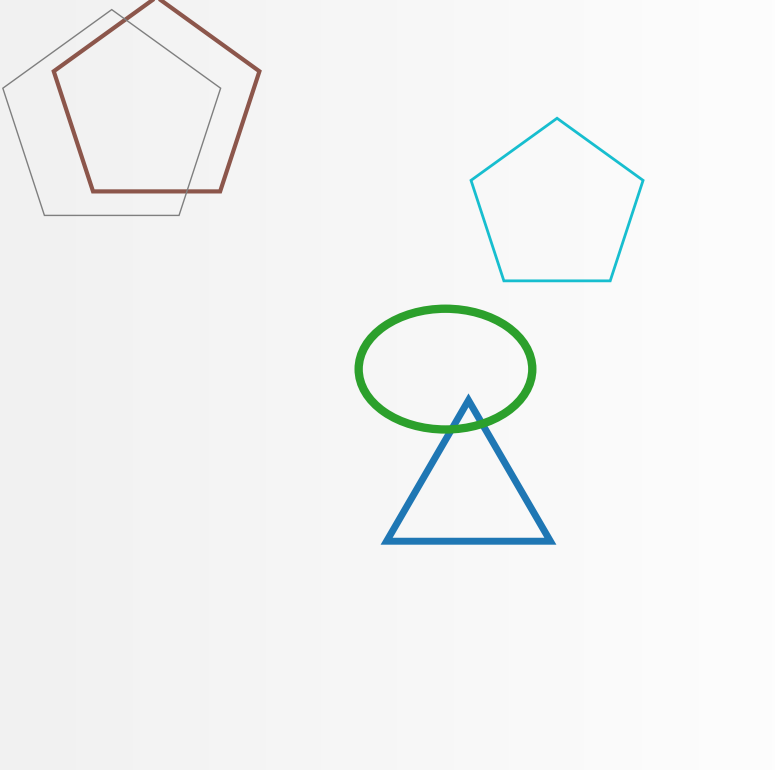[{"shape": "triangle", "thickness": 2.5, "radius": 0.61, "center": [0.605, 0.358]}, {"shape": "oval", "thickness": 3, "radius": 0.56, "center": [0.575, 0.521]}, {"shape": "pentagon", "thickness": 1.5, "radius": 0.7, "center": [0.202, 0.864]}, {"shape": "pentagon", "thickness": 0.5, "radius": 0.74, "center": [0.144, 0.84]}, {"shape": "pentagon", "thickness": 1, "radius": 0.58, "center": [0.719, 0.73]}]